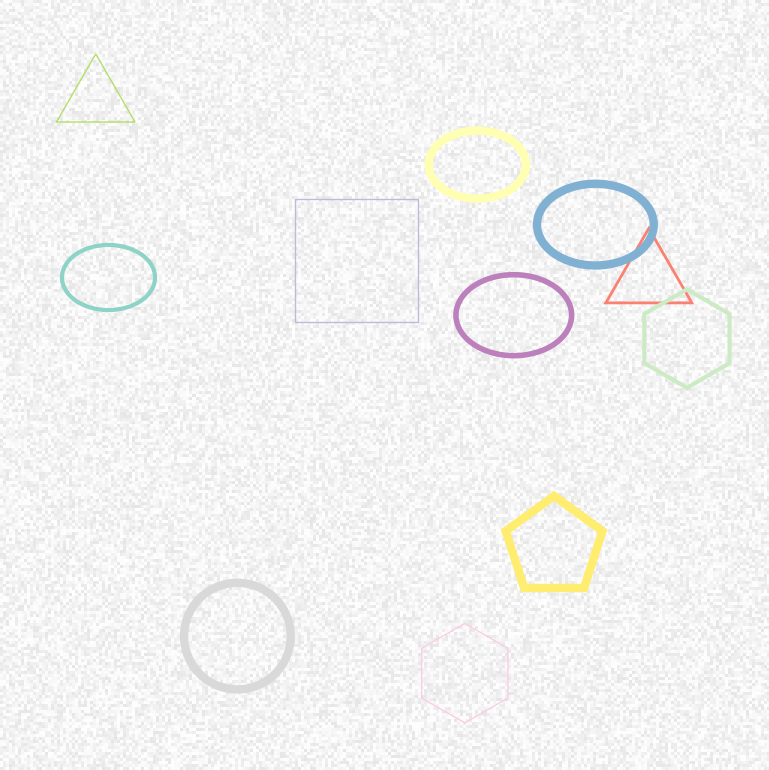[{"shape": "oval", "thickness": 1.5, "radius": 0.3, "center": [0.141, 0.64]}, {"shape": "oval", "thickness": 3, "radius": 0.32, "center": [0.62, 0.786]}, {"shape": "square", "thickness": 0.5, "radius": 0.4, "center": [0.463, 0.661]}, {"shape": "triangle", "thickness": 1, "radius": 0.32, "center": [0.843, 0.639]}, {"shape": "oval", "thickness": 3, "radius": 0.38, "center": [0.773, 0.708]}, {"shape": "triangle", "thickness": 0.5, "radius": 0.29, "center": [0.124, 0.871]}, {"shape": "hexagon", "thickness": 0.5, "radius": 0.32, "center": [0.604, 0.126]}, {"shape": "circle", "thickness": 3, "radius": 0.35, "center": [0.308, 0.174]}, {"shape": "oval", "thickness": 2, "radius": 0.38, "center": [0.667, 0.591]}, {"shape": "hexagon", "thickness": 1.5, "radius": 0.32, "center": [0.892, 0.56]}, {"shape": "pentagon", "thickness": 3, "radius": 0.33, "center": [0.72, 0.29]}]